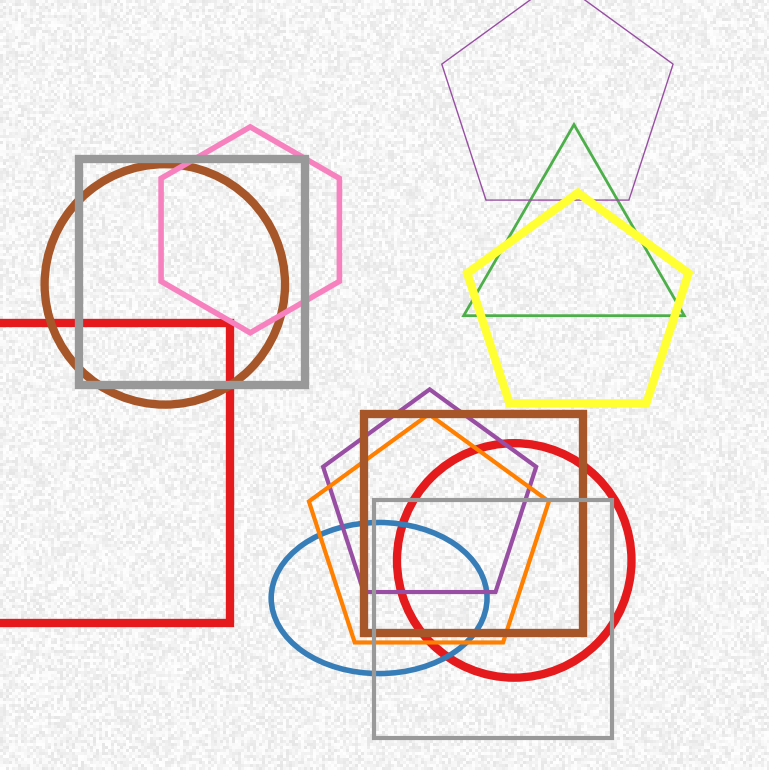[{"shape": "square", "thickness": 3, "radius": 0.97, "center": [0.104, 0.386]}, {"shape": "circle", "thickness": 3, "radius": 0.76, "center": [0.668, 0.272]}, {"shape": "oval", "thickness": 2, "radius": 0.7, "center": [0.492, 0.223]}, {"shape": "triangle", "thickness": 1, "radius": 0.83, "center": [0.745, 0.673]}, {"shape": "pentagon", "thickness": 1.5, "radius": 0.73, "center": [0.558, 0.349]}, {"shape": "pentagon", "thickness": 0.5, "radius": 0.79, "center": [0.724, 0.868]}, {"shape": "pentagon", "thickness": 1.5, "radius": 0.82, "center": [0.557, 0.298]}, {"shape": "pentagon", "thickness": 3, "radius": 0.76, "center": [0.751, 0.598]}, {"shape": "circle", "thickness": 3, "radius": 0.78, "center": [0.214, 0.631]}, {"shape": "square", "thickness": 3, "radius": 0.71, "center": [0.615, 0.32]}, {"shape": "hexagon", "thickness": 2, "radius": 0.67, "center": [0.325, 0.702]}, {"shape": "square", "thickness": 3, "radius": 0.73, "center": [0.25, 0.647]}, {"shape": "square", "thickness": 1.5, "radius": 0.77, "center": [0.641, 0.196]}]